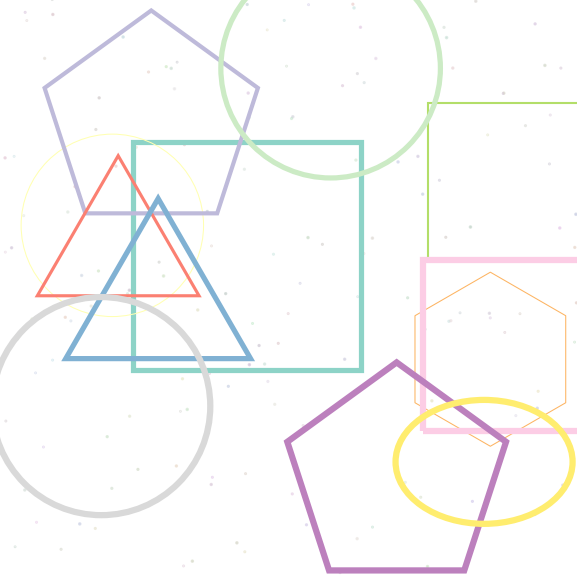[{"shape": "square", "thickness": 2.5, "radius": 0.99, "center": [0.428, 0.556]}, {"shape": "circle", "thickness": 0.5, "radius": 0.79, "center": [0.195, 0.609]}, {"shape": "pentagon", "thickness": 2, "radius": 0.97, "center": [0.262, 0.787]}, {"shape": "triangle", "thickness": 1.5, "radius": 0.81, "center": [0.205, 0.568]}, {"shape": "triangle", "thickness": 2.5, "radius": 0.92, "center": [0.274, 0.471]}, {"shape": "hexagon", "thickness": 0.5, "radius": 0.75, "center": [0.849, 0.377]}, {"shape": "square", "thickness": 1, "radius": 0.68, "center": [0.877, 0.684]}, {"shape": "square", "thickness": 3, "radius": 0.74, "center": [0.88, 0.401]}, {"shape": "circle", "thickness": 3, "radius": 0.94, "center": [0.175, 0.296]}, {"shape": "pentagon", "thickness": 3, "radius": 1.0, "center": [0.687, 0.172]}, {"shape": "circle", "thickness": 2.5, "radius": 0.95, "center": [0.573, 0.881]}, {"shape": "oval", "thickness": 3, "radius": 0.77, "center": [0.838, 0.199]}]